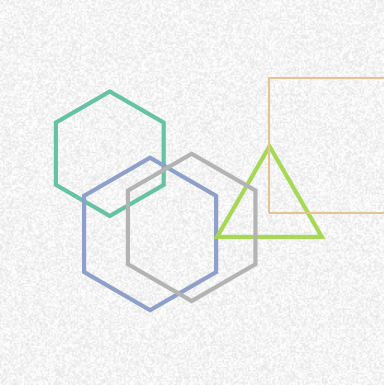[{"shape": "hexagon", "thickness": 3, "radius": 0.81, "center": [0.285, 0.601]}, {"shape": "hexagon", "thickness": 3, "radius": 0.99, "center": [0.39, 0.392]}, {"shape": "triangle", "thickness": 3, "radius": 0.79, "center": [0.7, 0.463]}, {"shape": "square", "thickness": 1.5, "radius": 0.88, "center": [0.874, 0.622]}, {"shape": "hexagon", "thickness": 3, "radius": 0.96, "center": [0.498, 0.409]}]